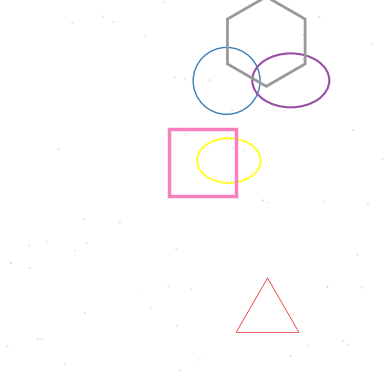[{"shape": "triangle", "thickness": 0.5, "radius": 0.47, "center": [0.695, 0.184]}, {"shape": "circle", "thickness": 1, "radius": 0.43, "center": [0.589, 0.79]}, {"shape": "oval", "thickness": 1.5, "radius": 0.5, "center": [0.755, 0.791]}, {"shape": "oval", "thickness": 1.5, "radius": 0.41, "center": [0.594, 0.583]}, {"shape": "square", "thickness": 2.5, "radius": 0.44, "center": [0.527, 0.579]}, {"shape": "hexagon", "thickness": 2, "radius": 0.58, "center": [0.692, 0.892]}]